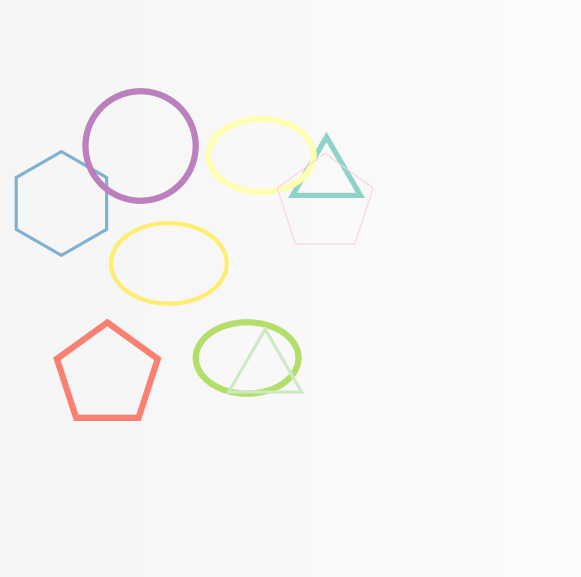[{"shape": "triangle", "thickness": 2.5, "radius": 0.34, "center": [0.562, 0.694]}, {"shape": "oval", "thickness": 3, "radius": 0.45, "center": [0.449, 0.73]}, {"shape": "pentagon", "thickness": 3, "radius": 0.46, "center": [0.185, 0.349]}, {"shape": "hexagon", "thickness": 1.5, "radius": 0.45, "center": [0.106, 0.647]}, {"shape": "oval", "thickness": 3, "radius": 0.44, "center": [0.425, 0.379]}, {"shape": "pentagon", "thickness": 0.5, "radius": 0.43, "center": [0.559, 0.647]}, {"shape": "circle", "thickness": 3, "radius": 0.47, "center": [0.242, 0.746]}, {"shape": "triangle", "thickness": 1.5, "radius": 0.36, "center": [0.456, 0.357]}, {"shape": "oval", "thickness": 2, "radius": 0.5, "center": [0.29, 0.543]}]